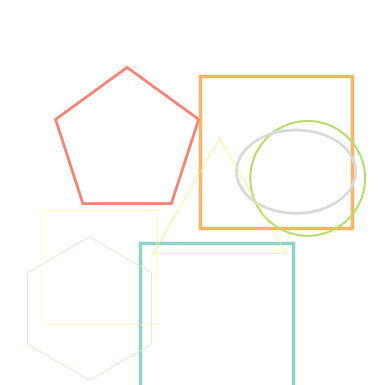[{"shape": "square", "thickness": 2.5, "radius": 1.0, "center": [0.561, 0.169]}, {"shape": "square", "thickness": 0.5, "radius": 0.74, "center": [0.257, 0.307]}, {"shape": "pentagon", "thickness": 2, "radius": 0.98, "center": [0.33, 0.629]}, {"shape": "square", "thickness": 2.5, "radius": 0.99, "center": [0.718, 0.604]}, {"shape": "circle", "thickness": 1.5, "radius": 0.75, "center": [0.799, 0.537]}, {"shape": "oval", "thickness": 2, "radius": 0.77, "center": [0.769, 0.554]}, {"shape": "hexagon", "thickness": 0.5, "radius": 0.93, "center": [0.233, 0.199]}, {"shape": "triangle", "thickness": 0.5, "radius": 1.0, "center": [0.571, 0.442]}]